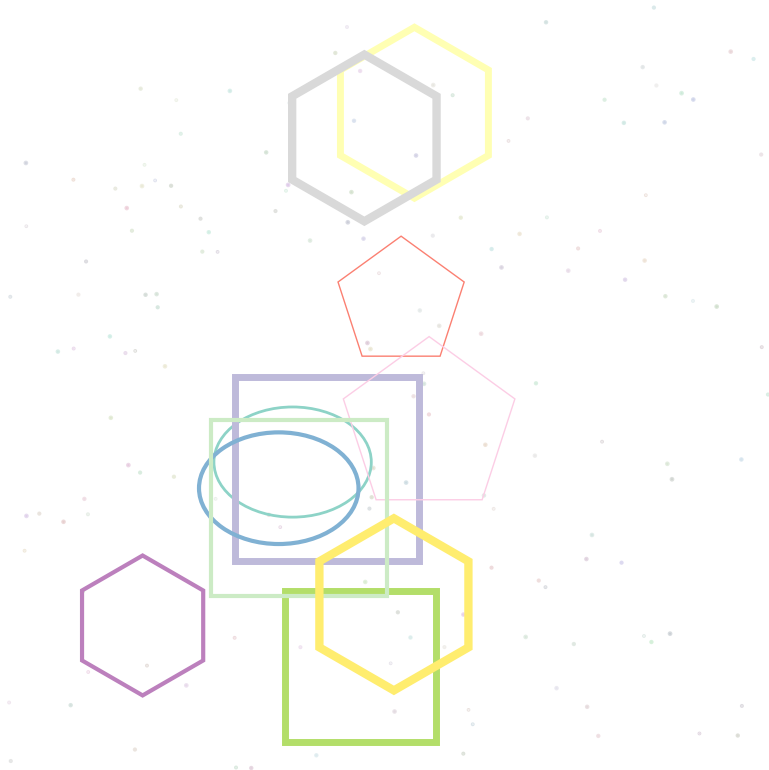[{"shape": "oval", "thickness": 1, "radius": 0.51, "center": [0.38, 0.4]}, {"shape": "hexagon", "thickness": 2.5, "radius": 0.55, "center": [0.538, 0.854]}, {"shape": "square", "thickness": 2.5, "radius": 0.6, "center": [0.425, 0.391]}, {"shape": "pentagon", "thickness": 0.5, "radius": 0.43, "center": [0.521, 0.607]}, {"shape": "oval", "thickness": 1.5, "radius": 0.52, "center": [0.362, 0.366]}, {"shape": "square", "thickness": 2.5, "radius": 0.49, "center": [0.468, 0.135]}, {"shape": "pentagon", "thickness": 0.5, "radius": 0.59, "center": [0.557, 0.446]}, {"shape": "hexagon", "thickness": 3, "radius": 0.54, "center": [0.473, 0.821]}, {"shape": "hexagon", "thickness": 1.5, "radius": 0.45, "center": [0.185, 0.188]}, {"shape": "square", "thickness": 1.5, "radius": 0.57, "center": [0.389, 0.34]}, {"shape": "hexagon", "thickness": 3, "radius": 0.56, "center": [0.512, 0.215]}]